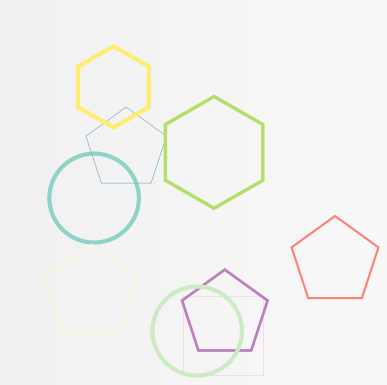[{"shape": "circle", "thickness": 3, "radius": 0.58, "center": [0.243, 0.486]}, {"shape": "pentagon", "thickness": 0.5, "radius": 0.64, "center": [0.237, 0.239]}, {"shape": "pentagon", "thickness": 1.5, "radius": 0.59, "center": [0.865, 0.321]}, {"shape": "pentagon", "thickness": 0.5, "radius": 0.55, "center": [0.326, 0.613]}, {"shape": "hexagon", "thickness": 2.5, "radius": 0.73, "center": [0.553, 0.604]}, {"shape": "square", "thickness": 0.5, "radius": 0.51, "center": [0.576, 0.128]}, {"shape": "pentagon", "thickness": 2, "radius": 0.58, "center": [0.58, 0.184]}, {"shape": "circle", "thickness": 3, "radius": 0.58, "center": [0.509, 0.14]}, {"shape": "hexagon", "thickness": 3, "radius": 0.53, "center": [0.293, 0.774]}]